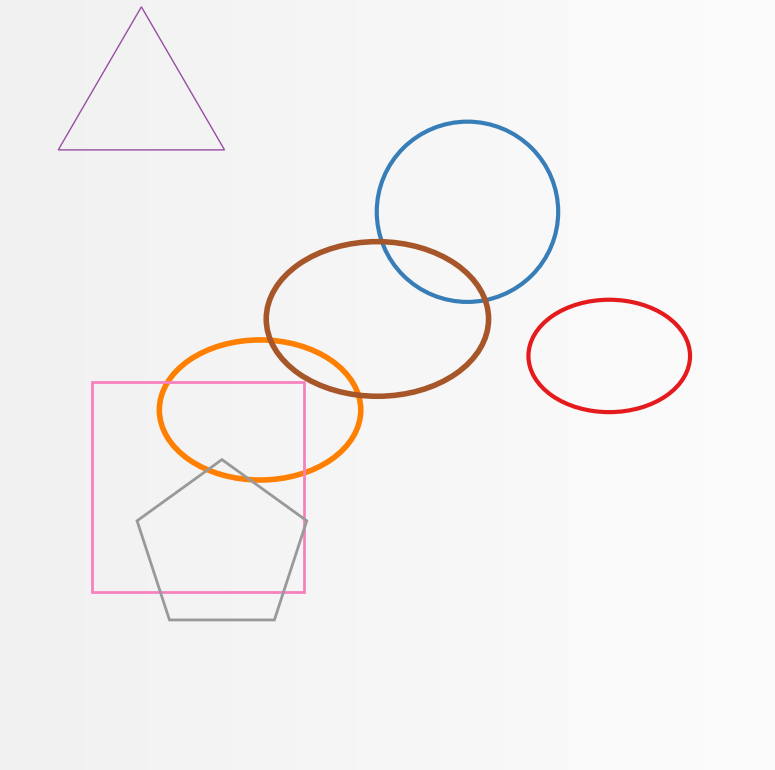[{"shape": "oval", "thickness": 1.5, "radius": 0.52, "center": [0.786, 0.538]}, {"shape": "circle", "thickness": 1.5, "radius": 0.59, "center": [0.603, 0.725]}, {"shape": "triangle", "thickness": 0.5, "radius": 0.62, "center": [0.182, 0.867]}, {"shape": "oval", "thickness": 2, "radius": 0.65, "center": [0.336, 0.468]}, {"shape": "oval", "thickness": 2, "radius": 0.72, "center": [0.487, 0.586]}, {"shape": "square", "thickness": 1, "radius": 0.68, "center": [0.255, 0.368]}, {"shape": "pentagon", "thickness": 1, "radius": 0.58, "center": [0.286, 0.288]}]